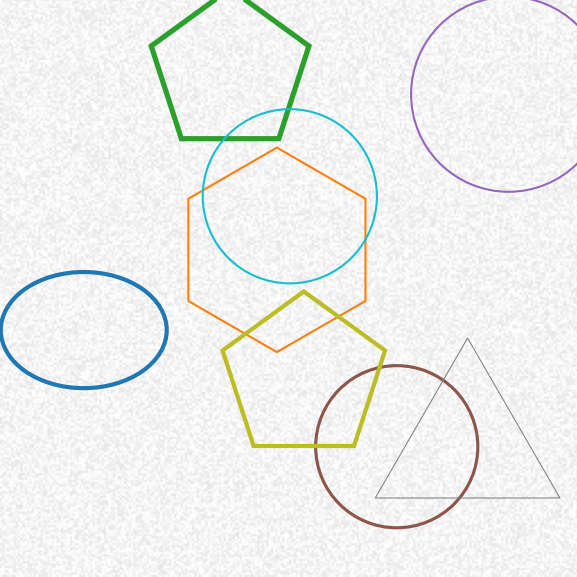[{"shape": "oval", "thickness": 2, "radius": 0.72, "center": [0.145, 0.428]}, {"shape": "hexagon", "thickness": 1, "radius": 0.89, "center": [0.479, 0.566]}, {"shape": "pentagon", "thickness": 2.5, "radius": 0.72, "center": [0.398, 0.875]}, {"shape": "circle", "thickness": 1, "radius": 0.84, "center": [0.881, 0.836]}, {"shape": "circle", "thickness": 1.5, "radius": 0.7, "center": [0.687, 0.226]}, {"shape": "triangle", "thickness": 0.5, "radius": 0.92, "center": [0.81, 0.229]}, {"shape": "pentagon", "thickness": 2, "radius": 0.74, "center": [0.526, 0.347]}, {"shape": "circle", "thickness": 1, "radius": 0.75, "center": [0.502, 0.659]}]